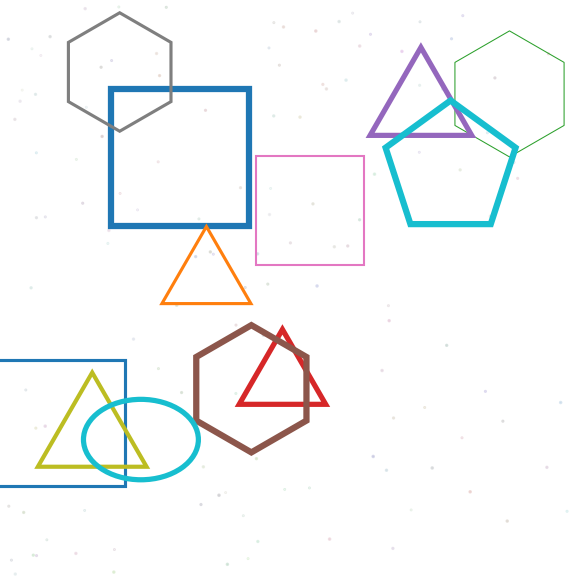[{"shape": "square", "thickness": 3, "radius": 0.59, "center": [0.312, 0.726]}, {"shape": "square", "thickness": 1.5, "radius": 0.55, "center": [0.107, 0.267]}, {"shape": "triangle", "thickness": 1.5, "radius": 0.44, "center": [0.357, 0.518]}, {"shape": "hexagon", "thickness": 0.5, "radius": 0.55, "center": [0.882, 0.837]}, {"shape": "triangle", "thickness": 2.5, "radius": 0.43, "center": [0.489, 0.342]}, {"shape": "triangle", "thickness": 2.5, "radius": 0.51, "center": [0.729, 0.816]}, {"shape": "hexagon", "thickness": 3, "radius": 0.55, "center": [0.435, 0.326]}, {"shape": "square", "thickness": 1, "radius": 0.47, "center": [0.537, 0.635]}, {"shape": "hexagon", "thickness": 1.5, "radius": 0.51, "center": [0.207, 0.874]}, {"shape": "triangle", "thickness": 2, "radius": 0.54, "center": [0.16, 0.245]}, {"shape": "pentagon", "thickness": 3, "radius": 0.59, "center": [0.78, 0.707]}, {"shape": "oval", "thickness": 2.5, "radius": 0.5, "center": [0.244, 0.238]}]